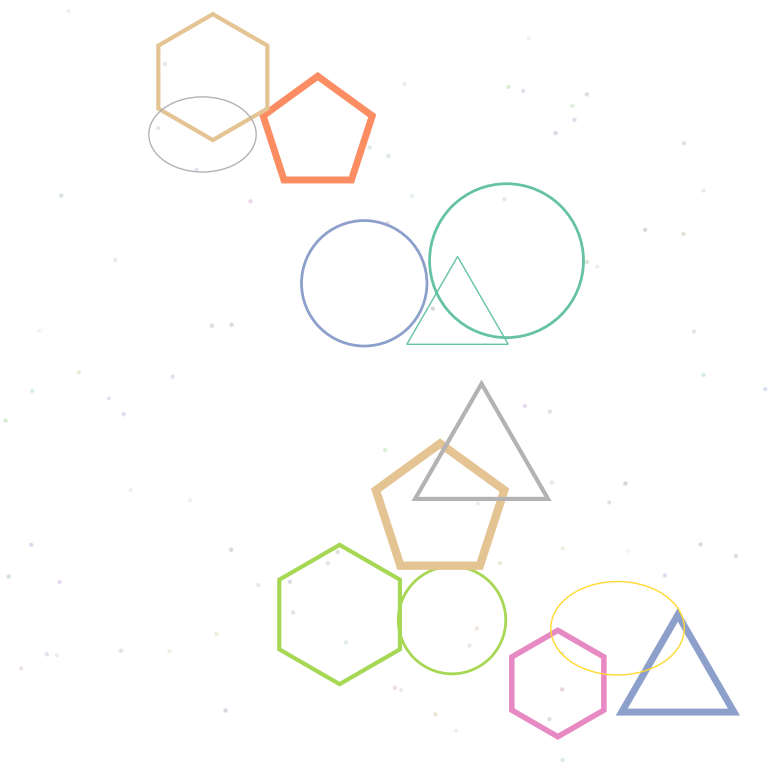[{"shape": "triangle", "thickness": 0.5, "radius": 0.38, "center": [0.594, 0.591]}, {"shape": "circle", "thickness": 1, "radius": 0.5, "center": [0.658, 0.661]}, {"shape": "pentagon", "thickness": 2.5, "radius": 0.37, "center": [0.413, 0.827]}, {"shape": "circle", "thickness": 1, "radius": 0.41, "center": [0.473, 0.632]}, {"shape": "triangle", "thickness": 2.5, "radius": 0.42, "center": [0.88, 0.117]}, {"shape": "hexagon", "thickness": 2, "radius": 0.35, "center": [0.724, 0.112]}, {"shape": "circle", "thickness": 1, "radius": 0.35, "center": [0.587, 0.195]}, {"shape": "hexagon", "thickness": 1.5, "radius": 0.45, "center": [0.441, 0.202]}, {"shape": "oval", "thickness": 0.5, "radius": 0.43, "center": [0.802, 0.184]}, {"shape": "hexagon", "thickness": 1.5, "radius": 0.41, "center": [0.276, 0.9]}, {"shape": "pentagon", "thickness": 3, "radius": 0.44, "center": [0.572, 0.336]}, {"shape": "oval", "thickness": 0.5, "radius": 0.35, "center": [0.263, 0.825]}, {"shape": "triangle", "thickness": 1.5, "radius": 0.5, "center": [0.625, 0.402]}]